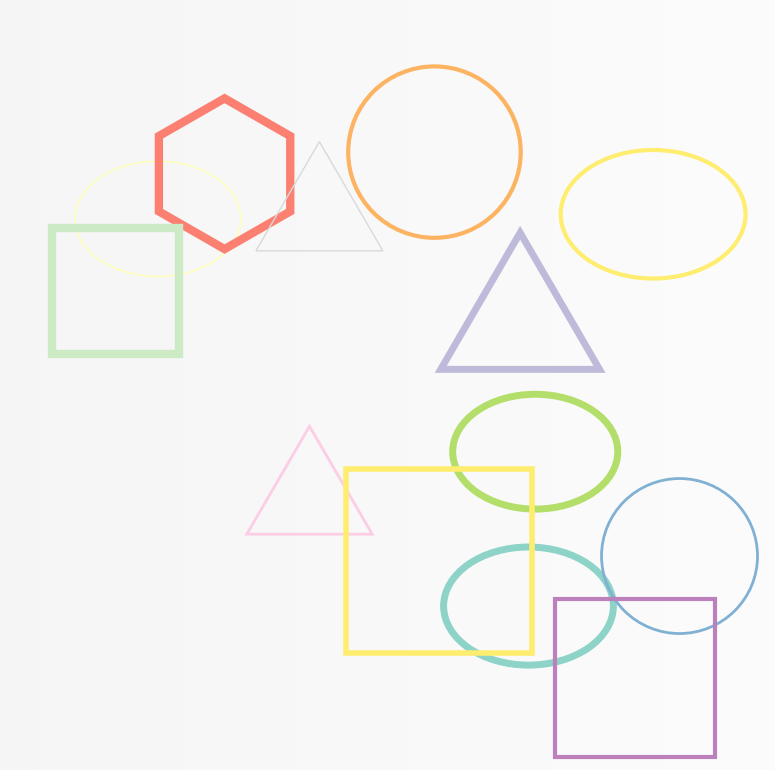[{"shape": "oval", "thickness": 2.5, "radius": 0.55, "center": [0.682, 0.213]}, {"shape": "oval", "thickness": 0.5, "radius": 0.53, "center": [0.204, 0.716]}, {"shape": "triangle", "thickness": 2.5, "radius": 0.59, "center": [0.671, 0.579]}, {"shape": "hexagon", "thickness": 3, "radius": 0.49, "center": [0.29, 0.774]}, {"shape": "circle", "thickness": 1, "radius": 0.5, "center": [0.877, 0.278]}, {"shape": "circle", "thickness": 1.5, "radius": 0.56, "center": [0.561, 0.802]}, {"shape": "oval", "thickness": 2.5, "radius": 0.53, "center": [0.691, 0.413]}, {"shape": "triangle", "thickness": 1, "radius": 0.47, "center": [0.399, 0.353]}, {"shape": "triangle", "thickness": 0.5, "radius": 0.47, "center": [0.412, 0.721]}, {"shape": "square", "thickness": 1.5, "radius": 0.51, "center": [0.819, 0.12]}, {"shape": "square", "thickness": 3, "radius": 0.41, "center": [0.149, 0.622]}, {"shape": "oval", "thickness": 1.5, "radius": 0.6, "center": [0.843, 0.722]}, {"shape": "square", "thickness": 2, "radius": 0.6, "center": [0.567, 0.271]}]